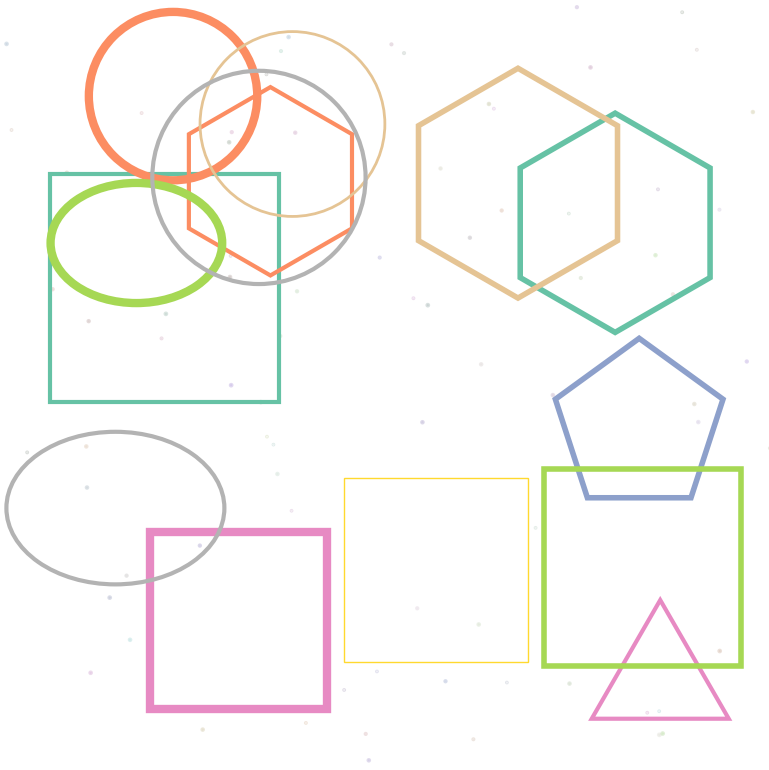[{"shape": "square", "thickness": 1.5, "radius": 0.74, "center": [0.214, 0.626]}, {"shape": "hexagon", "thickness": 2, "radius": 0.71, "center": [0.799, 0.711]}, {"shape": "hexagon", "thickness": 1.5, "radius": 0.61, "center": [0.351, 0.765]}, {"shape": "circle", "thickness": 3, "radius": 0.55, "center": [0.225, 0.875]}, {"shape": "pentagon", "thickness": 2, "radius": 0.57, "center": [0.83, 0.446]}, {"shape": "triangle", "thickness": 1.5, "radius": 0.51, "center": [0.857, 0.118]}, {"shape": "square", "thickness": 3, "radius": 0.57, "center": [0.31, 0.194]}, {"shape": "square", "thickness": 2, "radius": 0.64, "center": [0.834, 0.263]}, {"shape": "oval", "thickness": 3, "radius": 0.56, "center": [0.177, 0.684]}, {"shape": "square", "thickness": 0.5, "radius": 0.6, "center": [0.566, 0.26]}, {"shape": "circle", "thickness": 1, "radius": 0.6, "center": [0.38, 0.839]}, {"shape": "hexagon", "thickness": 2, "radius": 0.75, "center": [0.673, 0.762]}, {"shape": "circle", "thickness": 1.5, "radius": 0.69, "center": [0.336, 0.77]}, {"shape": "oval", "thickness": 1.5, "radius": 0.71, "center": [0.15, 0.34]}]